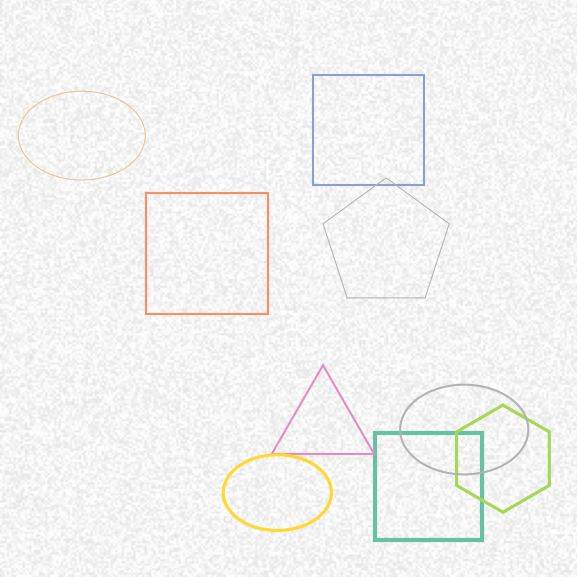[{"shape": "square", "thickness": 2, "radius": 0.46, "center": [0.742, 0.157]}, {"shape": "square", "thickness": 1, "radius": 0.53, "center": [0.358, 0.56]}, {"shape": "square", "thickness": 1, "radius": 0.48, "center": [0.638, 0.774]}, {"shape": "triangle", "thickness": 1, "radius": 0.51, "center": [0.559, 0.264]}, {"shape": "hexagon", "thickness": 1.5, "radius": 0.46, "center": [0.871, 0.205]}, {"shape": "oval", "thickness": 1.5, "radius": 0.47, "center": [0.48, 0.146]}, {"shape": "oval", "thickness": 0.5, "radius": 0.55, "center": [0.142, 0.764]}, {"shape": "oval", "thickness": 1, "radius": 0.55, "center": [0.804, 0.255]}, {"shape": "pentagon", "thickness": 0.5, "radius": 0.57, "center": [0.669, 0.576]}]